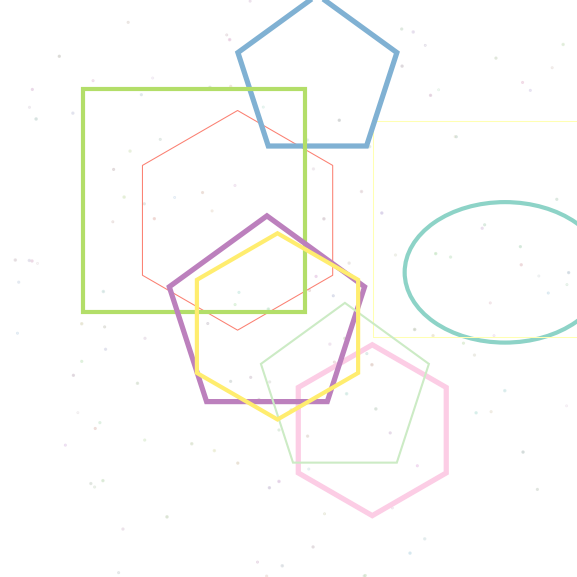[{"shape": "oval", "thickness": 2, "radius": 0.87, "center": [0.874, 0.528]}, {"shape": "square", "thickness": 0.5, "radius": 0.94, "center": [0.833, 0.602]}, {"shape": "hexagon", "thickness": 0.5, "radius": 0.95, "center": [0.411, 0.618]}, {"shape": "pentagon", "thickness": 2.5, "radius": 0.72, "center": [0.55, 0.863]}, {"shape": "square", "thickness": 2, "radius": 0.96, "center": [0.336, 0.652]}, {"shape": "hexagon", "thickness": 2.5, "radius": 0.74, "center": [0.645, 0.254]}, {"shape": "pentagon", "thickness": 2.5, "radius": 0.89, "center": [0.462, 0.448]}, {"shape": "pentagon", "thickness": 1, "radius": 0.76, "center": [0.597, 0.322]}, {"shape": "hexagon", "thickness": 2, "radius": 0.81, "center": [0.481, 0.434]}]